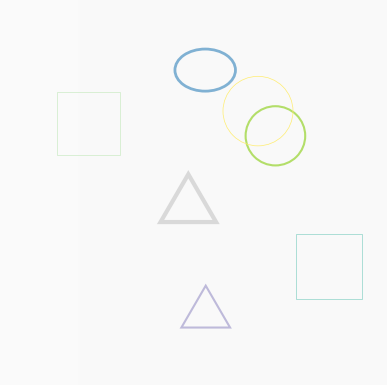[{"shape": "square", "thickness": 0.5, "radius": 0.42, "center": [0.849, 0.307]}, {"shape": "triangle", "thickness": 1.5, "radius": 0.36, "center": [0.531, 0.185]}, {"shape": "oval", "thickness": 2, "radius": 0.39, "center": [0.53, 0.818]}, {"shape": "circle", "thickness": 1.5, "radius": 0.38, "center": [0.711, 0.647]}, {"shape": "triangle", "thickness": 3, "radius": 0.41, "center": [0.486, 0.465]}, {"shape": "square", "thickness": 0.5, "radius": 0.41, "center": [0.229, 0.679]}, {"shape": "circle", "thickness": 0.5, "radius": 0.45, "center": [0.666, 0.711]}]